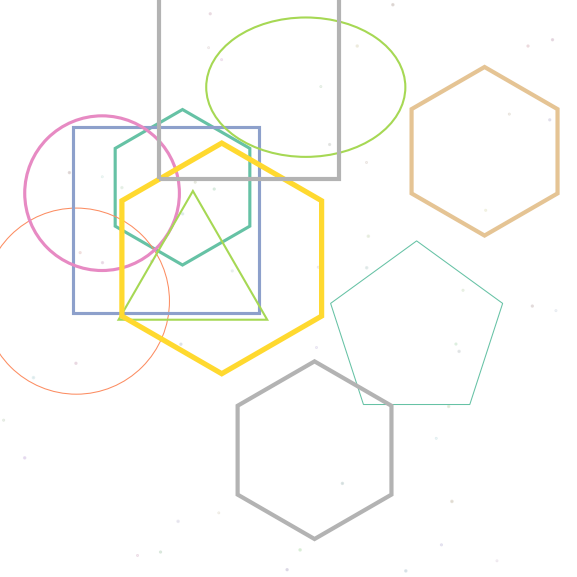[{"shape": "pentagon", "thickness": 0.5, "radius": 0.78, "center": [0.721, 0.425]}, {"shape": "hexagon", "thickness": 1.5, "radius": 0.67, "center": [0.316, 0.675]}, {"shape": "circle", "thickness": 0.5, "radius": 0.81, "center": [0.132, 0.478]}, {"shape": "square", "thickness": 1.5, "radius": 0.8, "center": [0.288, 0.617]}, {"shape": "circle", "thickness": 1.5, "radius": 0.67, "center": [0.177, 0.665]}, {"shape": "triangle", "thickness": 1, "radius": 0.74, "center": [0.334, 0.52]}, {"shape": "oval", "thickness": 1, "radius": 0.86, "center": [0.529, 0.848]}, {"shape": "hexagon", "thickness": 2.5, "radius": 1.0, "center": [0.384, 0.552]}, {"shape": "hexagon", "thickness": 2, "radius": 0.73, "center": [0.839, 0.737]}, {"shape": "square", "thickness": 2, "radius": 0.78, "center": [0.431, 0.845]}, {"shape": "hexagon", "thickness": 2, "radius": 0.77, "center": [0.545, 0.22]}]